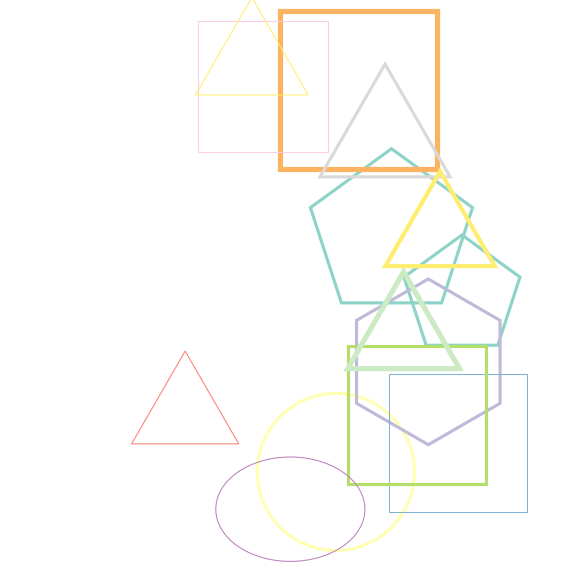[{"shape": "pentagon", "thickness": 1.5, "radius": 0.53, "center": [0.8, 0.487]}, {"shape": "pentagon", "thickness": 1.5, "radius": 0.74, "center": [0.678, 0.594]}, {"shape": "circle", "thickness": 1.5, "radius": 0.68, "center": [0.581, 0.182]}, {"shape": "hexagon", "thickness": 1.5, "radius": 0.72, "center": [0.742, 0.373]}, {"shape": "triangle", "thickness": 0.5, "radius": 0.54, "center": [0.321, 0.284]}, {"shape": "square", "thickness": 0.5, "radius": 0.6, "center": [0.794, 0.232]}, {"shape": "square", "thickness": 2.5, "radius": 0.68, "center": [0.621, 0.843]}, {"shape": "square", "thickness": 1.5, "radius": 0.6, "center": [0.722, 0.28]}, {"shape": "square", "thickness": 0.5, "radius": 0.56, "center": [0.456, 0.849]}, {"shape": "triangle", "thickness": 1.5, "radius": 0.65, "center": [0.667, 0.758]}, {"shape": "oval", "thickness": 0.5, "radius": 0.65, "center": [0.503, 0.117]}, {"shape": "triangle", "thickness": 2.5, "radius": 0.56, "center": [0.699, 0.417]}, {"shape": "triangle", "thickness": 0.5, "radius": 0.56, "center": [0.436, 0.891]}, {"shape": "triangle", "thickness": 2, "radius": 0.55, "center": [0.762, 0.593]}]